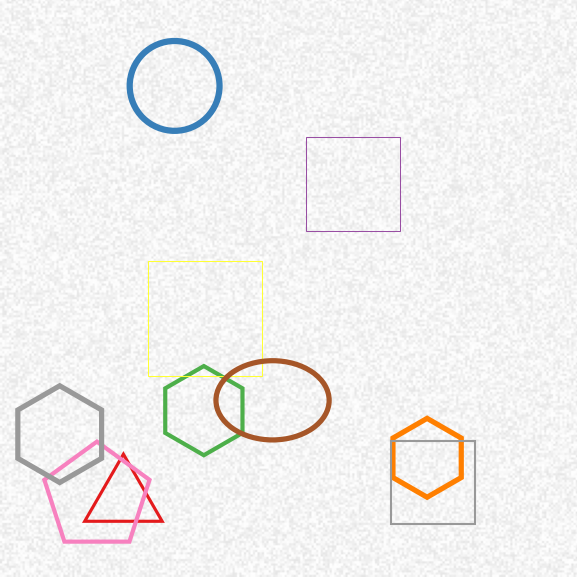[{"shape": "triangle", "thickness": 1.5, "radius": 0.39, "center": [0.214, 0.135]}, {"shape": "circle", "thickness": 3, "radius": 0.39, "center": [0.302, 0.85]}, {"shape": "hexagon", "thickness": 2, "radius": 0.39, "center": [0.353, 0.288]}, {"shape": "square", "thickness": 0.5, "radius": 0.41, "center": [0.612, 0.68]}, {"shape": "hexagon", "thickness": 2.5, "radius": 0.34, "center": [0.74, 0.206]}, {"shape": "square", "thickness": 0.5, "radius": 0.5, "center": [0.355, 0.447]}, {"shape": "oval", "thickness": 2.5, "radius": 0.49, "center": [0.472, 0.306]}, {"shape": "pentagon", "thickness": 2, "radius": 0.48, "center": [0.168, 0.139]}, {"shape": "hexagon", "thickness": 2.5, "radius": 0.42, "center": [0.103, 0.247]}, {"shape": "square", "thickness": 1, "radius": 0.36, "center": [0.75, 0.164]}]